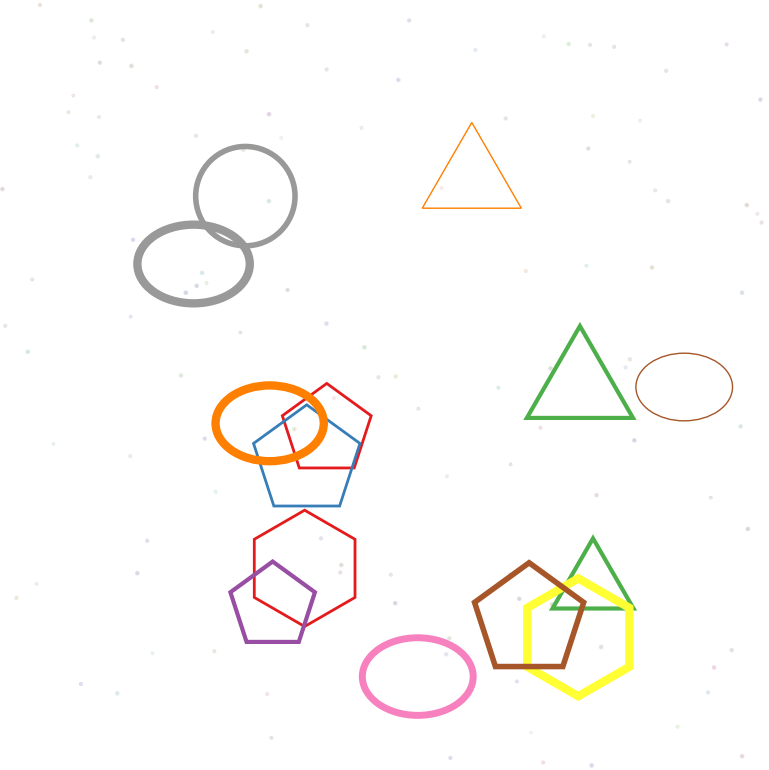[{"shape": "hexagon", "thickness": 1, "radius": 0.38, "center": [0.396, 0.262]}, {"shape": "pentagon", "thickness": 1, "radius": 0.3, "center": [0.424, 0.441]}, {"shape": "pentagon", "thickness": 1, "radius": 0.36, "center": [0.398, 0.402]}, {"shape": "triangle", "thickness": 1.5, "radius": 0.3, "center": [0.77, 0.24]}, {"shape": "triangle", "thickness": 1.5, "radius": 0.4, "center": [0.753, 0.497]}, {"shape": "pentagon", "thickness": 1.5, "radius": 0.29, "center": [0.354, 0.213]}, {"shape": "triangle", "thickness": 0.5, "radius": 0.37, "center": [0.613, 0.767]}, {"shape": "oval", "thickness": 3, "radius": 0.35, "center": [0.35, 0.45]}, {"shape": "hexagon", "thickness": 3, "radius": 0.38, "center": [0.751, 0.172]}, {"shape": "pentagon", "thickness": 2, "radius": 0.37, "center": [0.687, 0.195]}, {"shape": "oval", "thickness": 0.5, "radius": 0.31, "center": [0.889, 0.497]}, {"shape": "oval", "thickness": 2.5, "radius": 0.36, "center": [0.543, 0.121]}, {"shape": "circle", "thickness": 2, "radius": 0.32, "center": [0.319, 0.745]}, {"shape": "oval", "thickness": 3, "radius": 0.36, "center": [0.251, 0.657]}]